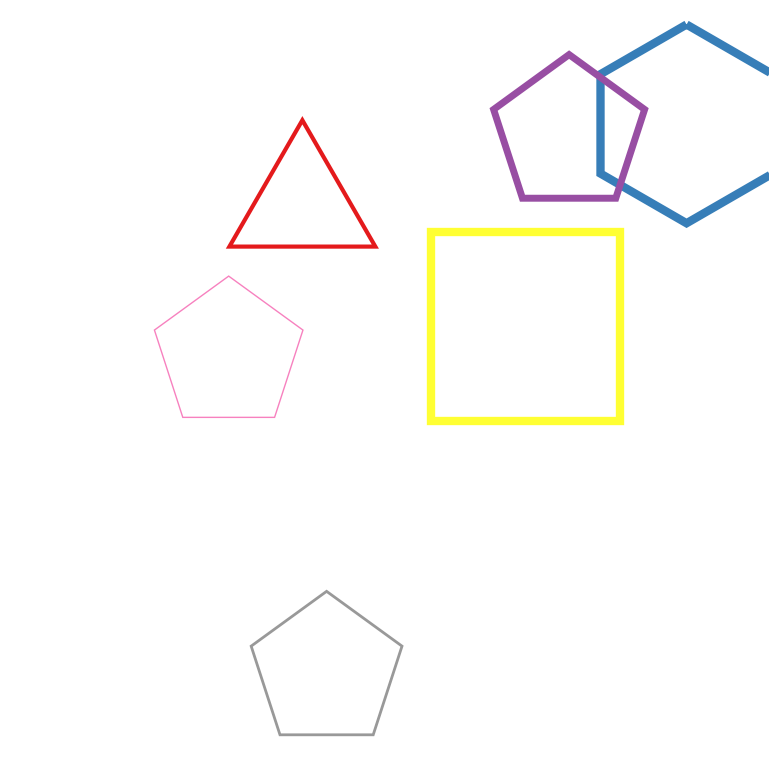[{"shape": "triangle", "thickness": 1.5, "radius": 0.55, "center": [0.393, 0.734]}, {"shape": "hexagon", "thickness": 3, "radius": 0.65, "center": [0.892, 0.839]}, {"shape": "pentagon", "thickness": 2.5, "radius": 0.52, "center": [0.739, 0.826]}, {"shape": "square", "thickness": 3, "radius": 0.61, "center": [0.682, 0.575]}, {"shape": "pentagon", "thickness": 0.5, "radius": 0.51, "center": [0.297, 0.54]}, {"shape": "pentagon", "thickness": 1, "radius": 0.51, "center": [0.424, 0.129]}]